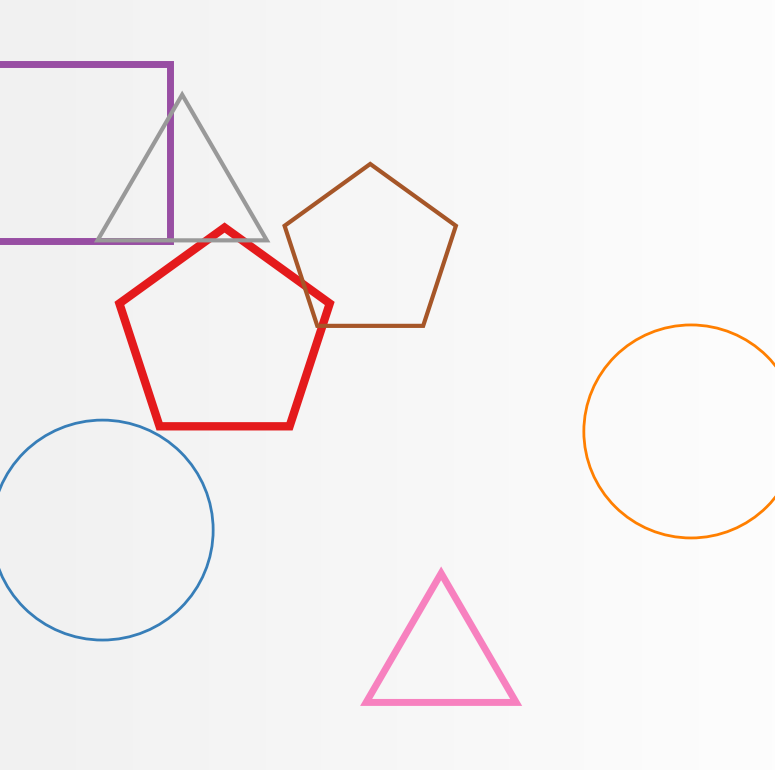[{"shape": "pentagon", "thickness": 3, "radius": 0.71, "center": [0.29, 0.562]}, {"shape": "circle", "thickness": 1, "radius": 0.71, "center": [0.132, 0.312]}, {"shape": "square", "thickness": 2.5, "radius": 0.58, "center": [0.104, 0.802]}, {"shape": "circle", "thickness": 1, "radius": 0.69, "center": [0.892, 0.44]}, {"shape": "pentagon", "thickness": 1.5, "radius": 0.58, "center": [0.478, 0.671]}, {"shape": "triangle", "thickness": 2.5, "radius": 0.56, "center": [0.569, 0.144]}, {"shape": "triangle", "thickness": 1.5, "radius": 0.63, "center": [0.235, 0.751]}]